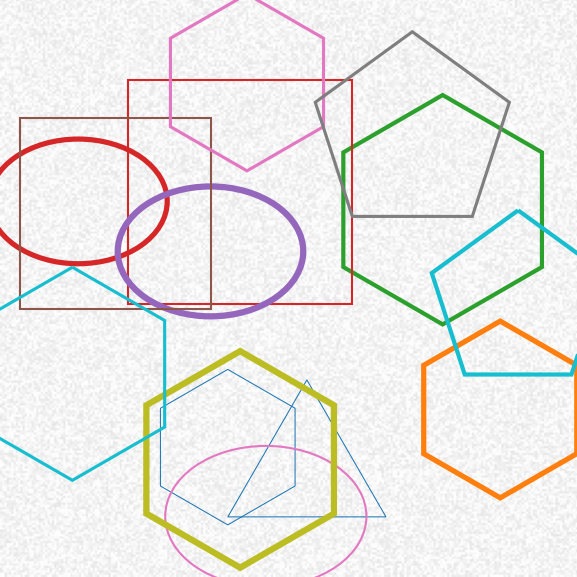[{"shape": "triangle", "thickness": 0.5, "radius": 0.79, "center": [0.531, 0.183]}, {"shape": "hexagon", "thickness": 0.5, "radius": 0.67, "center": [0.394, 0.225]}, {"shape": "hexagon", "thickness": 2.5, "radius": 0.77, "center": [0.866, 0.29]}, {"shape": "hexagon", "thickness": 2, "radius": 0.99, "center": [0.766, 0.636]}, {"shape": "square", "thickness": 1, "radius": 0.97, "center": [0.416, 0.667]}, {"shape": "oval", "thickness": 2.5, "radius": 0.77, "center": [0.135, 0.65]}, {"shape": "oval", "thickness": 3, "radius": 0.8, "center": [0.364, 0.564]}, {"shape": "square", "thickness": 1, "radius": 0.83, "center": [0.201, 0.63]}, {"shape": "hexagon", "thickness": 1.5, "radius": 0.77, "center": [0.428, 0.856]}, {"shape": "oval", "thickness": 1, "radius": 0.87, "center": [0.46, 0.105]}, {"shape": "pentagon", "thickness": 1.5, "radius": 0.88, "center": [0.714, 0.767]}, {"shape": "hexagon", "thickness": 3, "radius": 0.94, "center": [0.416, 0.204]}, {"shape": "pentagon", "thickness": 2, "radius": 0.79, "center": [0.897, 0.478]}, {"shape": "hexagon", "thickness": 1.5, "radius": 0.92, "center": [0.125, 0.352]}]